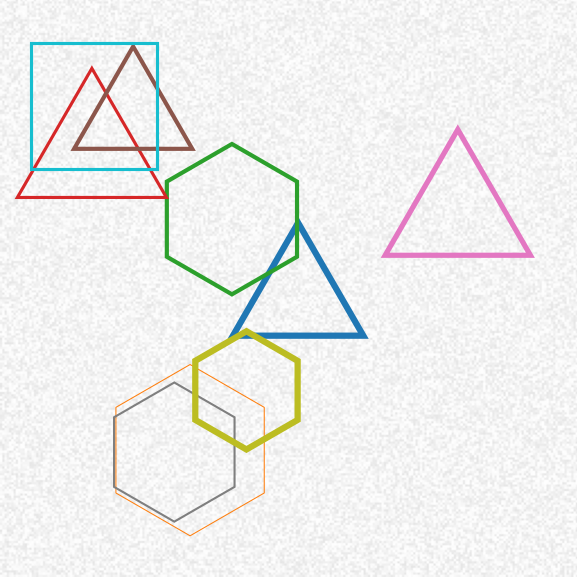[{"shape": "triangle", "thickness": 3, "radius": 0.65, "center": [0.516, 0.483]}, {"shape": "hexagon", "thickness": 0.5, "radius": 0.74, "center": [0.329, 0.22]}, {"shape": "hexagon", "thickness": 2, "radius": 0.65, "center": [0.402, 0.62]}, {"shape": "triangle", "thickness": 1.5, "radius": 0.75, "center": [0.159, 0.732]}, {"shape": "triangle", "thickness": 2, "radius": 0.59, "center": [0.231, 0.8]}, {"shape": "triangle", "thickness": 2.5, "radius": 0.73, "center": [0.793, 0.63]}, {"shape": "hexagon", "thickness": 1, "radius": 0.6, "center": [0.302, 0.216]}, {"shape": "hexagon", "thickness": 3, "radius": 0.51, "center": [0.427, 0.323]}, {"shape": "square", "thickness": 1.5, "radius": 0.55, "center": [0.163, 0.816]}]